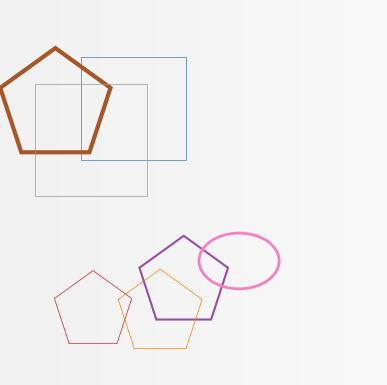[{"shape": "pentagon", "thickness": 0.5, "radius": 0.52, "center": [0.24, 0.192]}, {"shape": "square", "thickness": 0.5, "radius": 0.67, "center": [0.345, 0.718]}, {"shape": "pentagon", "thickness": 1.5, "radius": 0.6, "center": [0.474, 0.267]}, {"shape": "pentagon", "thickness": 0.5, "radius": 0.57, "center": [0.413, 0.187]}, {"shape": "pentagon", "thickness": 3, "radius": 0.75, "center": [0.143, 0.725]}, {"shape": "oval", "thickness": 2, "radius": 0.52, "center": [0.617, 0.322]}, {"shape": "square", "thickness": 0.5, "radius": 0.73, "center": [0.235, 0.636]}]